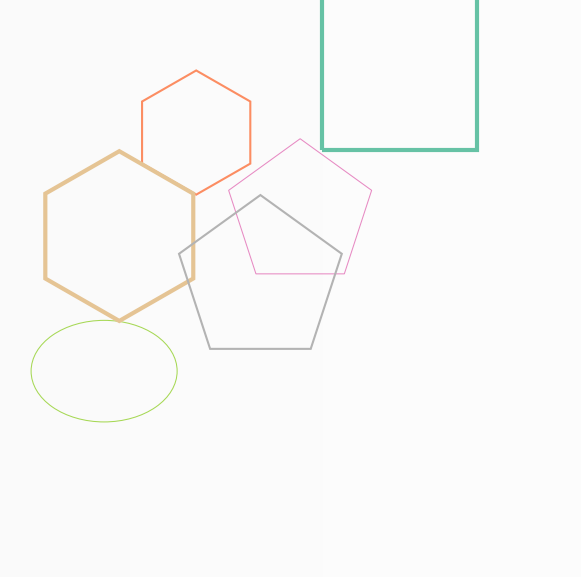[{"shape": "square", "thickness": 2, "radius": 0.66, "center": [0.687, 0.872]}, {"shape": "hexagon", "thickness": 1, "radius": 0.54, "center": [0.338, 0.77]}, {"shape": "pentagon", "thickness": 0.5, "radius": 0.65, "center": [0.516, 0.63]}, {"shape": "oval", "thickness": 0.5, "radius": 0.63, "center": [0.179, 0.356]}, {"shape": "hexagon", "thickness": 2, "radius": 0.73, "center": [0.205, 0.59]}, {"shape": "pentagon", "thickness": 1, "radius": 0.74, "center": [0.448, 0.514]}]